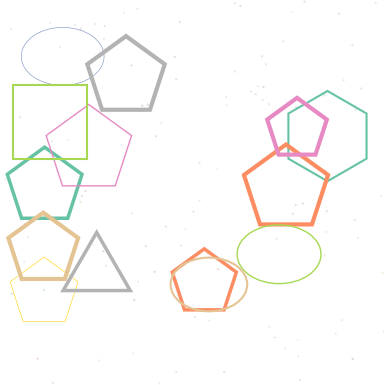[{"shape": "pentagon", "thickness": 2.5, "radius": 0.51, "center": [0.116, 0.516]}, {"shape": "hexagon", "thickness": 1.5, "radius": 0.59, "center": [0.851, 0.646]}, {"shape": "pentagon", "thickness": 2.5, "radius": 0.44, "center": [0.531, 0.266]}, {"shape": "pentagon", "thickness": 3, "radius": 0.57, "center": [0.743, 0.51]}, {"shape": "oval", "thickness": 0.5, "radius": 0.54, "center": [0.163, 0.854]}, {"shape": "pentagon", "thickness": 1, "radius": 0.58, "center": [0.231, 0.612]}, {"shape": "pentagon", "thickness": 3, "radius": 0.41, "center": [0.771, 0.664]}, {"shape": "oval", "thickness": 1, "radius": 0.54, "center": [0.725, 0.34]}, {"shape": "square", "thickness": 1.5, "radius": 0.48, "center": [0.13, 0.683]}, {"shape": "pentagon", "thickness": 0.5, "radius": 0.46, "center": [0.115, 0.24]}, {"shape": "oval", "thickness": 1.5, "radius": 0.5, "center": [0.543, 0.261]}, {"shape": "pentagon", "thickness": 3, "radius": 0.48, "center": [0.112, 0.352]}, {"shape": "pentagon", "thickness": 3, "radius": 0.53, "center": [0.327, 0.8]}, {"shape": "triangle", "thickness": 2.5, "radius": 0.5, "center": [0.251, 0.296]}]